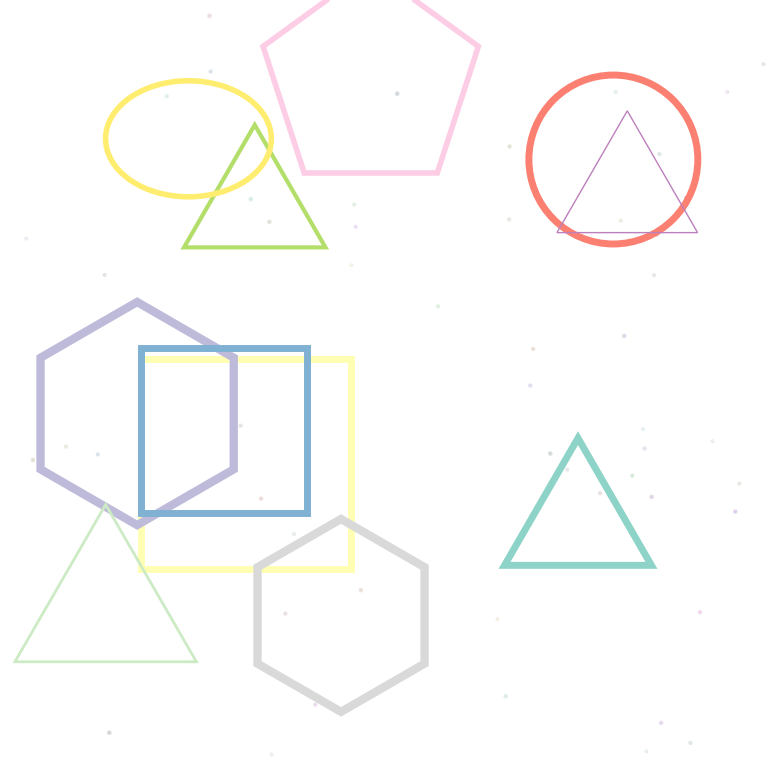[{"shape": "triangle", "thickness": 2.5, "radius": 0.55, "center": [0.751, 0.321]}, {"shape": "square", "thickness": 2.5, "radius": 0.68, "center": [0.319, 0.397]}, {"shape": "hexagon", "thickness": 3, "radius": 0.72, "center": [0.178, 0.463]}, {"shape": "circle", "thickness": 2.5, "radius": 0.55, "center": [0.797, 0.793]}, {"shape": "square", "thickness": 2.5, "radius": 0.54, "center": [0.291, 0.441]}, {"shape": "triangle", "thickness": 1.5, "radius": 0.53, "center": [0.331, 0.732]}, {"shape": "pentagon", "thickness": 2, "radius": 0.74, "center": [0.481, 0.894]}, {"shape": "hexagon", "thickness": 3, "radius": 0.63, "center": [0.443, 0.201]}, {"shape": "triangle", "thickness": 0.5, "radius": 0.53, "center": [0.815, 0.751]}, {"shape": "triangle", "thickness": 1, "radius": 0.68, "center": [0.137, 0.209]}, {"shape": "oval", "thickness": 2, "radius": 0.54, "center": [0.245, 0.82]}]